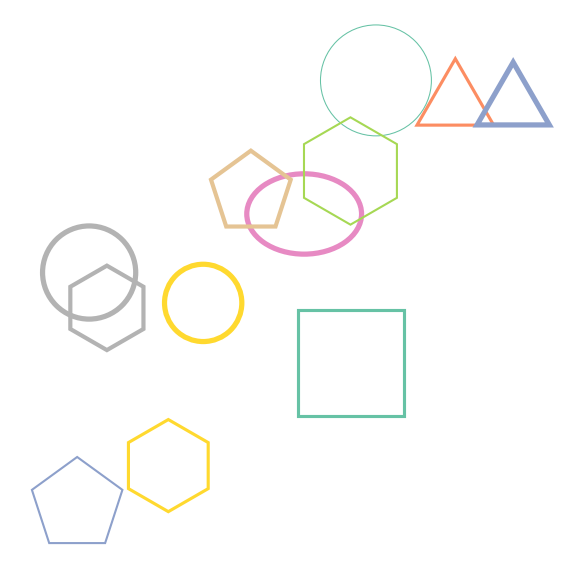[{"shape": "circle", "thickness": 0.5, "radius": 0.48, "center": [0.651, 0.86]}, {"shape": "square", "thickness": 1.5, "radius": 0.46, "center": [0.608, 0.371]}, {"shape": "triangle", "thickness": 1.5, "radius": 0.38, "center": [0.788, 0.821]}, {"shape": "pentagon", "thickness": 1, "radius": 0.41, "center": [0.134, 0.125]}, {"shape": "triangle", "thickness": 2.5, "radius": 0.36, "center": [0.889, 0.819]}, {"shape": "oval", "thickness": 2.5, "radius": 0.5, "center": [0.527, 0.629]}, {"shape": "hexagon", "thickness": 1, "radius": 0.46, "center": [0.607, 0.703]}, {"shape": "hexagon", "thickness": 1.5, "radius": 0.4, "center": [0.291, 0.193]}, {"shape": "circle", "thickness": 2.5, "radius": 0.33, "center": [0.352, 0.475]}, {"shape": "pentagon", "thickness": 2, "radius": 0.36, "center": [0.434, 0.666]}, {"shape": "circle", "thickness": 2.5, "radius": 0.4, "center": [0.154, 0.527]}, {"shape": "hexagon", "thickness": 2, "radius": 0.37, "center": [0.185, 0.466]}]